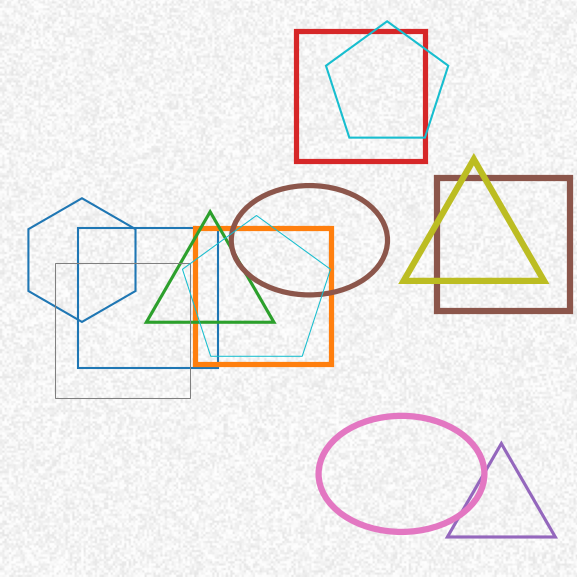[{"shape": "hexagon", "thickness": 1, "radius": 0.54, "center": [0.142, 0.549]}, {"shape": "square", "thickness": 1, "radius": 0.6, "center": [0.256, 0.483]}, {"shape": "square", "thickness": 2.5, "radius": 0.59, "center": [0.456, 0.487]}, {"shape": "triangle", "thickness": 1.5, "radius": 0.64, "center": [0.364, 0.505]}, {"shape": "square", "thickness": 2.5, "radius": 0.56, "center": [0.624, 0.833]}, {"shape": "triangle", "thickness": 1.5, "radius": 0.54, "center": [0.868, 0.123]}, {"shape": "square", "thickness": 3, "radius": 0.57, "center": [0.872, 0.576]}, {"shape": "oval", "thickness": 2.5, "radius": 0.68, "center": [0.536, 0.583]}, {"shape": "oval", "thickness": 3, "radius": 0.72, "center": [0.695, 0.179]}, {"shape": "square", "thickness": 0.5, "radius": 0.59, "center": [0.212, 0.427]}, {"shape": "triangle", "thickness": 3, "radius": 0.7, "center": [0.82, 0.583]}, {"shape": "pentagon", "thickness": 1, "radius": 0.56, "center": [0.67, 0.851]}, {"shape": "pentagon", "thickness": 0.5, "radius": 0.67, "center": [0.444, 0.491]}]